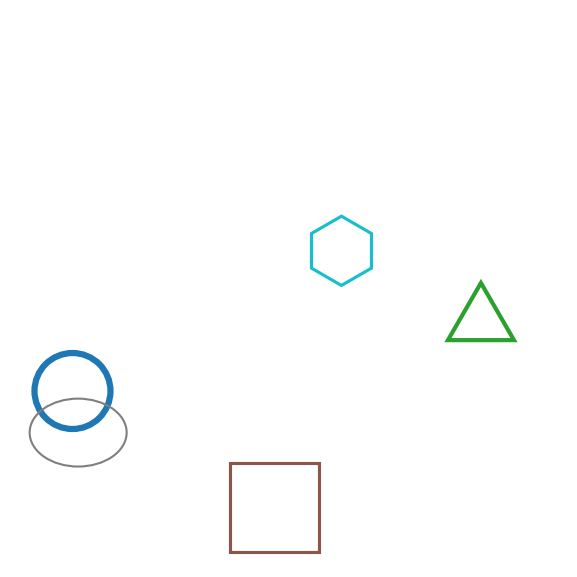[{"shape": "circle", "thickness": 3, "radius": 0.33, "center": [0.126, 0.322]}, {"shape": "triangle", "thickness": 2, "radius": 0.33, "center": [0.833, 0.443]}, {"shape": "square", "thickness": 1.5, "radius": 0.38, "center": [0.476, 0.12]}, {"shape": "oval", "thickness": 1, "radius": 0.42, "center": [0.135, 0.25]}, {"shape": "hexagon", "thickness": 1.5, "radius": 0.3, "center": [0.591, 0.565]}]